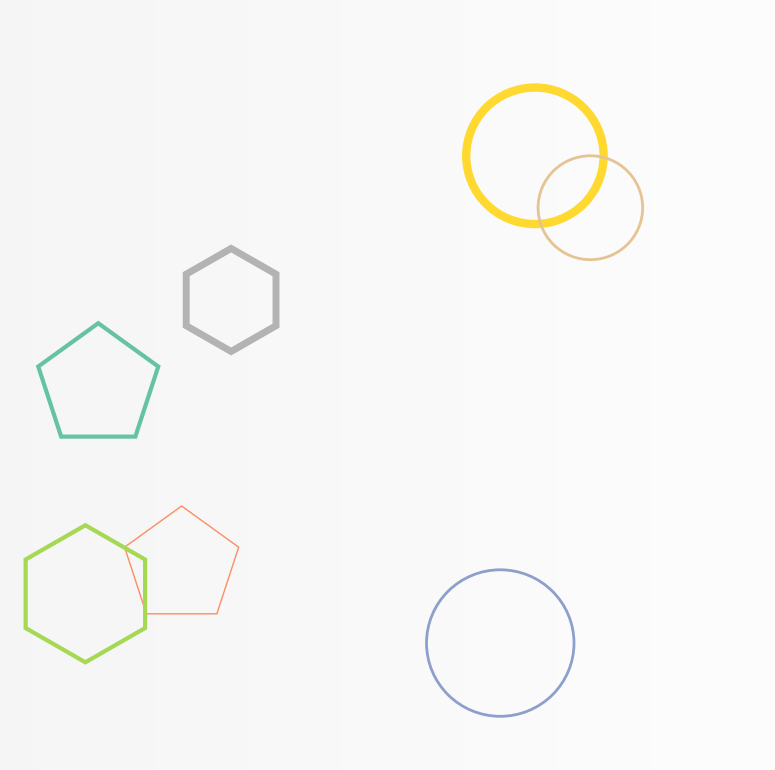[{"shape": "pentagon", "thickness": 1.5, "radius": 0.41, "center": [0.127, 0.499]}, {"shape": "pentagon", "thickness": 0.5, "radius": 0.39, "center": [0.234, 0.265]}, {"shape": "circle", "thickness": 1, "radius": 0.48, "center": [0.645, 0.165]}, {"shape": "hexagon", "thickness": 1.5, "radius": 0.45, "center": [0.11, 0.229]}, {"shape": "circle", "thickness": 3, "radius": 0.44, "center": [0.69, 0.798]}, {"shape": "circle", "thickness": 1, "radius": 0.34, "center": [0.762, 0.73]}, {"shape": "hexagon", "thickness": 2.5, "radius": 0.33, "center": [0.298, 0.61]}]